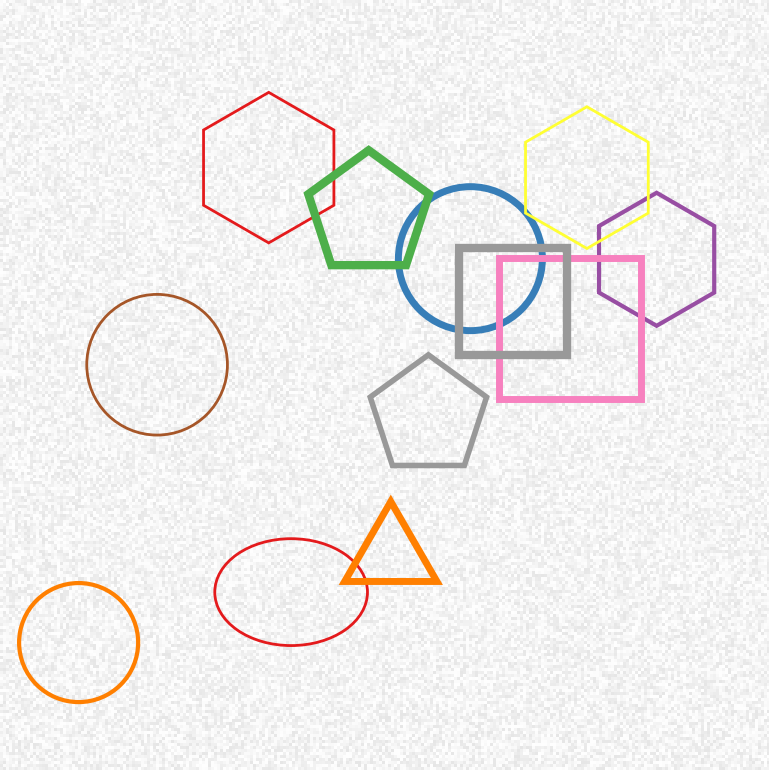[{"shape": "hexagon", "thickness": 1, "radius": 0.49, "center": [0.349, 0.782]}, {"shape": "oval", "thickness": 1, "radius": 0.5, "center": [0.378, 0.231]}, {"shape": "circle", "thickness": 2.5, "radius": 0.47, "center": [0.611, 0.664]}, {"shape": "pentagon", "thickness": 3, "radius": 0.41, "center": [0.479, 0.722]}, {"shape": "hexagon", "thickness": 1.5, "radius": 0.43, "center": [0.853, 0.663]}, {"shape": "triangle", "thickness": 2.5, "radius": 0.35, "center": [0.508, 0.279]}, {"shape": "circle", "thickness": 1.5, "radius": 0.39, "center": [0.102, 0.165]}, {"shape": "hexagon", "thickness": 1, "radius": 0.46, "center": [0.762, 0.769]}, {"shape": "circle", "thickness": 1, "radius": 0.46, "center": [0.204, 0.526]}, {"shape": "square", "thickness": 2.5, "radius": 0.46, "center": [0.741, 0.573]}, {"shape": "pentagon", "thickness": 2, "radius": 0.4, "center": [0.556, 0.46]}, {"shape": "square", "thickness": 3, "radius": 0.35, "center": [0.666, 0.609]}]